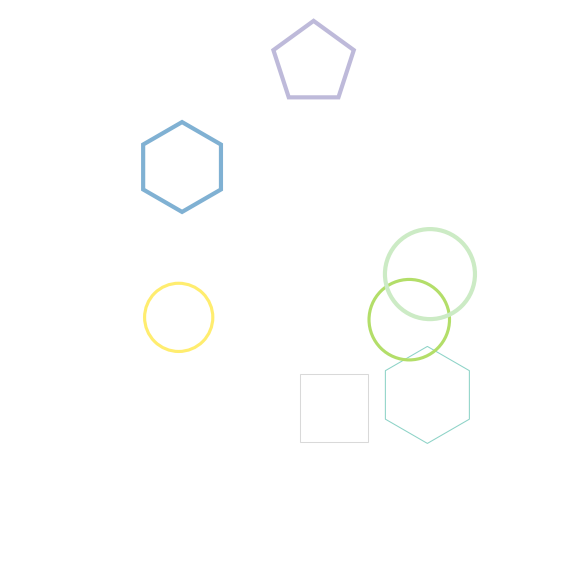[{"shape": "hexagon", "thickness": 0.5, "radius": 0.42, "center": [0.74, 0.315]}, {"shape": "pentagon", "thickness": 2, "radius": 0.37, "center": [0.543, 0.89]}, {"shape": "hexagon", "thickness": 2, "radius": 0.39, "center": [0.315, 0.71]}, {"shape": "circle", "thickness": 1.5, "radius": 0.35, "center": [0.709, 0.446]}, {"shape": "square", "thickness": 0.5, "radius": 0.29, "center": [0.579, 0.293]}, {"shape": "circle", "thickness": 2, "radius": 0.39, "center": [0.745, 0.525]}, {"shape": "circle", "thickness": 1.5, "radius": 0.3, "center": [0.309, 0.45]}]